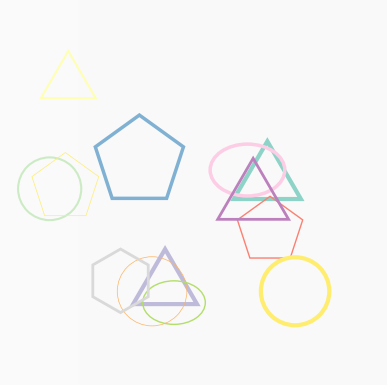[{"shape": "triangle", "thickness": 3, "radius": 0.5, "center": [0.69, 0.533]}, {"shape": "triangle", "thickness": 1.5, "radius": 0.41, "center": [0.176, 0.786]}, {"shape": "triangle", "thickness": 3, "radius": 0.48, "center": [0.426, 0.258]}, {"shape": "pentagon", "thickness": 1, "radius": 0.44, "center": [0.697, 0.401]}, {"shape": "pentagon", "thickness": 2.5, "radius": 0.6, "center": [0.36, 0.582]}, {"shape": "circle", "thickness": 0.5, "radius": 0.45, "center": [0.392, 0.243]}, {"shape": "oval", "thickness": 1, "radius": 0.4, "center": [0.449, 0.214]}, {"shape": "oval", "thickness": 2.5, "radius": 0.48, "center": [0.639, 0.558]}, {"shape": "hexagon", "thickness": 2, "radius": 0.41, "center": [0.311, 0.271]}, {"shape": "triangle", "thickness": 2, "radius": 0.53, "center": [0.653, 0.483]}, {"shape": "circle", "thickness": 1.5, "radius": 0.41, "center": [0.128, 0.51]}, {"shape": "circle", "thickness": 3, "radius": 0.44, "center": [0.762, 0.243]}, {"shape": "pentagon", "thickness": 0.5, "radius": 0.45, "center": [0.169, 0.513]}]